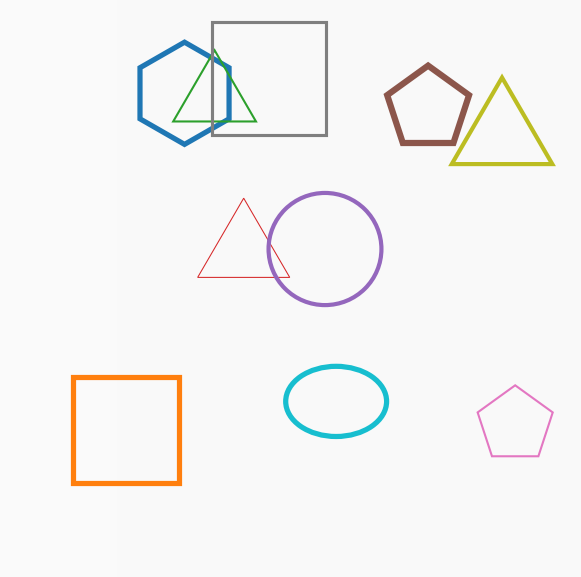[{"shape": "hexagon", "thickness": 2.5, "radius": 0.44, "center": [0.317, 0.838]}, {"shape": "square", "thickness": 2.5, "radius": 0.46, "center": [0.216, 0.254]}, {"shape": "triangle", "thickness": 1, "radius": 0.41, "center": [0.369, 0.83]}, {"shape": "triangle", "thickness": 0.5, "radius": 0.46, "center": [0.419, 0.565]}, {"shape": "circle", "thickness": 2, "radius": 0.49, "center": [0.559, 0.568]}, {"shape": "pentagon", "thickness": 3, "radius": 0.37, "center": [0.737, 0.811]}, {"shape": "pentagon", "thickness": 1, "radius": 0.34, "center": [0.886, 0.264]}, {"shape": "square", "thickness": 1.5, "radius": 0.49, "center": [0.462, 0.864]}, {"shape": "triangle", "thickness": 2, "radius": 0.5, "center": [0.864, 0.765]}, {"shape": "oval", "thickness": 2.5, "radius": 0.43, "center": [0.578, 0.304]}]